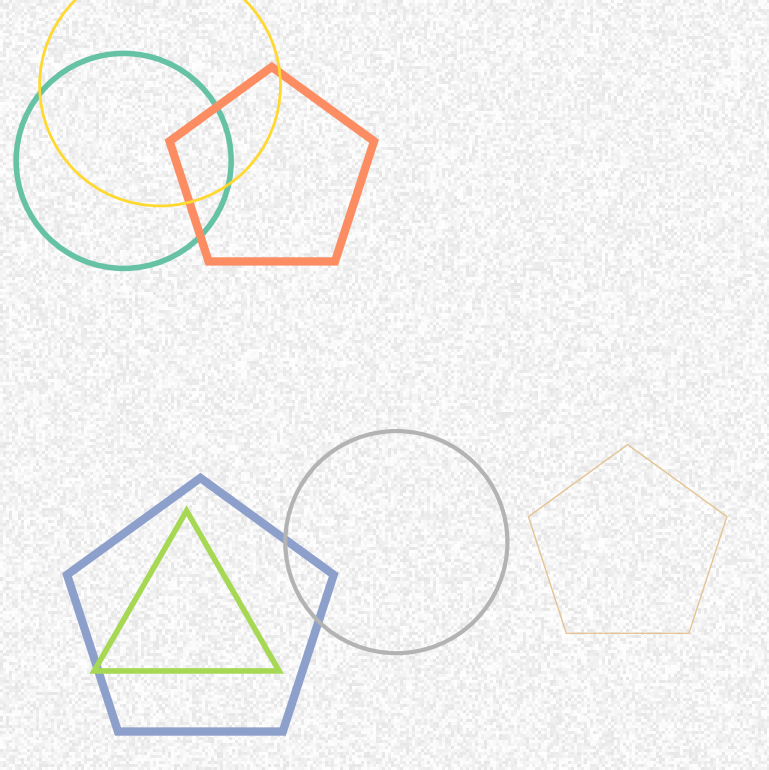[{"shape": "circle", "thickness": 2, "radius": 0.7, "center": [0.161, 0.791]}, {"shape": "pentagon", "thickness": 3, "radius": 0.7, "center": [0.353, 0.773]}, {"shape": "pentagon", "thickness": 3, "radius": 0.91, "center": [0.26, 0.197]}, {"shape": "triangle", "thickness": 2, "radius": 0.69, "center": [0.242, 0.198]}, {"shape": "circle", "thickness": 1, "radius": 0.78, "center": [0.208, 0.889]}, {"shape": "pentagon", "thickness": 0.5, "radius": 0.68, "center": [0.815, 0.287]}, {"shape": "circle", "thickness": 1.5, "radius": 0.72, "center": [0.515, 0.296]}]